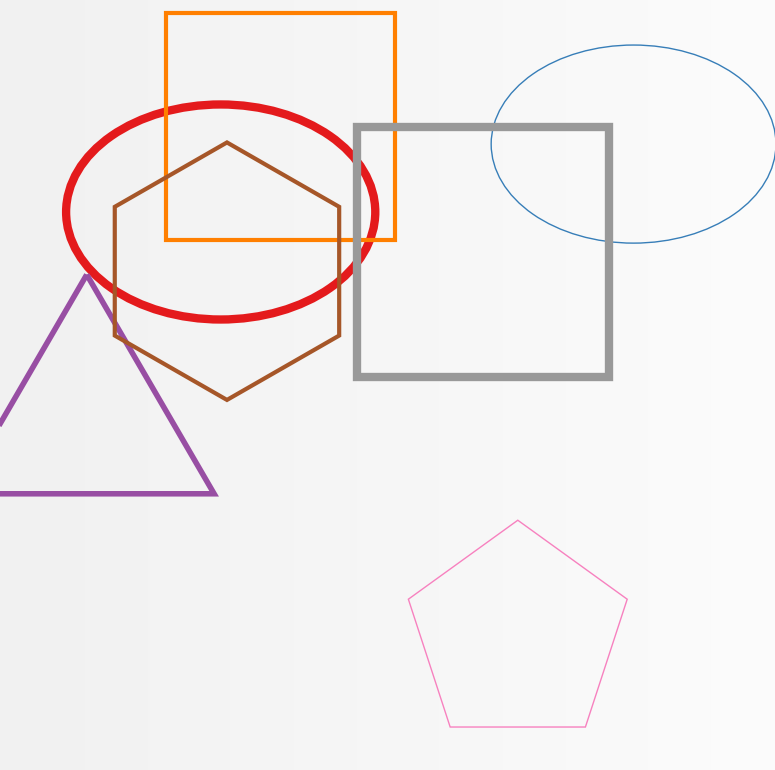[{"shape": "oval", "thickness": 3, "radius": 1.0, "center": [0.285, 0.725]}, {"shape": "oval", "thickness": 0.5, "radius": 0.92, "center": [0.817, 0.813]}, {"shape": "triangle", "thickness": 2, "radius": 0.95, "center": [0.112, 0.454]}, {"shape": "square", "thickness": 1.5, "radius": 0.74, "center": [0.362, 0.836]}, {"shape": "hexagon", "thickness": 1.5, "radius": 0.84, "center": [0.293, 0.648]}, {"shape": "pentagon", "thickness": 0.5, "radius": 0.74, "center": [0.668, 0.176]}, {"shape": "square", "thickness": 3, "radius": 0.81, "center": [0.623, 0.672]}]